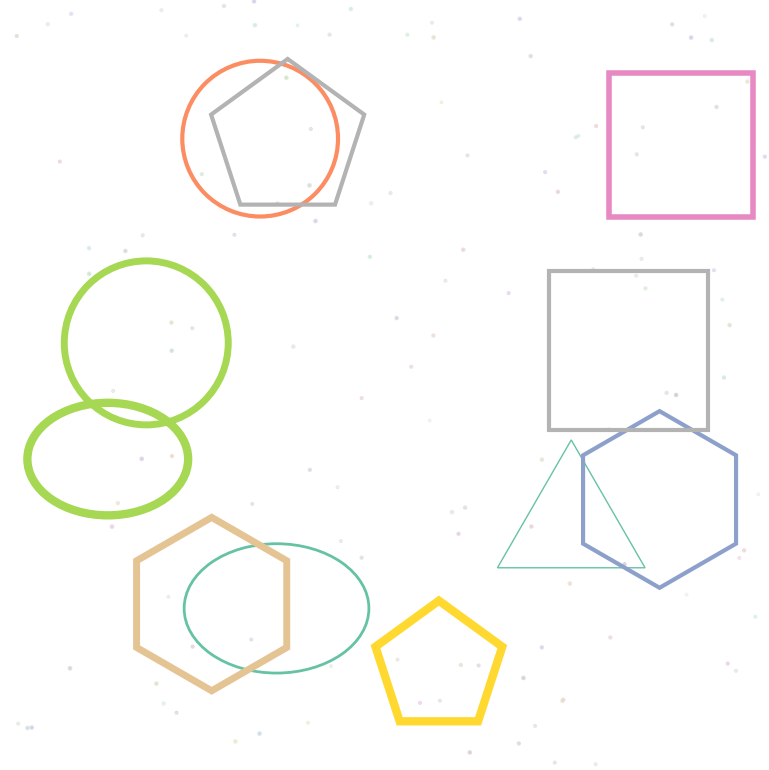[{"shape": "oval", "thickness": 1, "radius": 0.6, "center": [0.359, 0.21]}, {"shape": "triangle", "thickness": 0.5, "radius": 0.55, "center": [0.742, 0.318]}, {"shape": "circle", "thickness": 1.5, "radius": 0.51, "center": [0.338, 0.82]}, {"shape": "hexagon", "thickness": 1.5, "radius": 0.57, "center": [0.857, 0.351]}, {"shape": "square", "thickness": 2, "radius": 0.47, "center": [0.884, 0.812]}, {"shape": "circle", "thickness": 2.5, "radius": 0.53, "center": [0.19, 0.555]}, {"shape": "oval", "thickness": 3, "radius": 0.52, "center": [0.14, 0.404]}, {"shape": "pentagon", "thickness": 3, "radius": 0.43, "center": [0.57, 0.133]}, {"shape": "hexagon", "thickness": 2.5, "radius": 0.56, "center": [0.275, 0.215]}, {"shape": "square", "thickness": 1.5, "radius": 0.52, "center": [0.816, 0.545]}, {"shape": "pentagon", "thickness": 1.5, "radius": 0.52, "center": [0.374, 0.819]}]